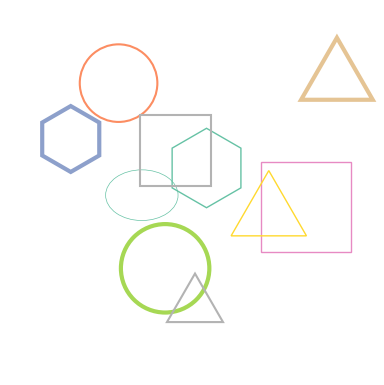[{"shape": "oval", "thickness": 0.5, "radius": 0.47, "center": [0.368, 0.493]}, {"shape": "hexagon", "thickness": 1, "radius": 0.52, "center": [0.536, 0.564]}, {"shape": "circle", "thickness": 1.5, "radius": 0.5, "center": [0.308, 0.784]}, {"shape": "hexagon", "thickness": 3, "radius": 0.43, "center": [0.184, 0.639]}, {"shape": "square", "thickness": 1, "radius": 0.59, "center": [0.794, 0.463]}, {"shape": "circle", "thickness": 3, "radius": 0.57, "center": [0.429, 0.303]}, {"shape": "triangle", "thickness": 1, "radius": 0.56, "center": [0.698, 0.444]}, {"shape": "triangle", "thickness": 3, "radius": 0.54, "center": [0.875, 0.795]}, {"shape": "square", "thickness": 1.5, "radius": 0.46, "center": [0.455, 0.61]}, {"shape": "triangle", "thickness": 1.5, "radius": 0.42, "center": [0.506, 0.205]}]